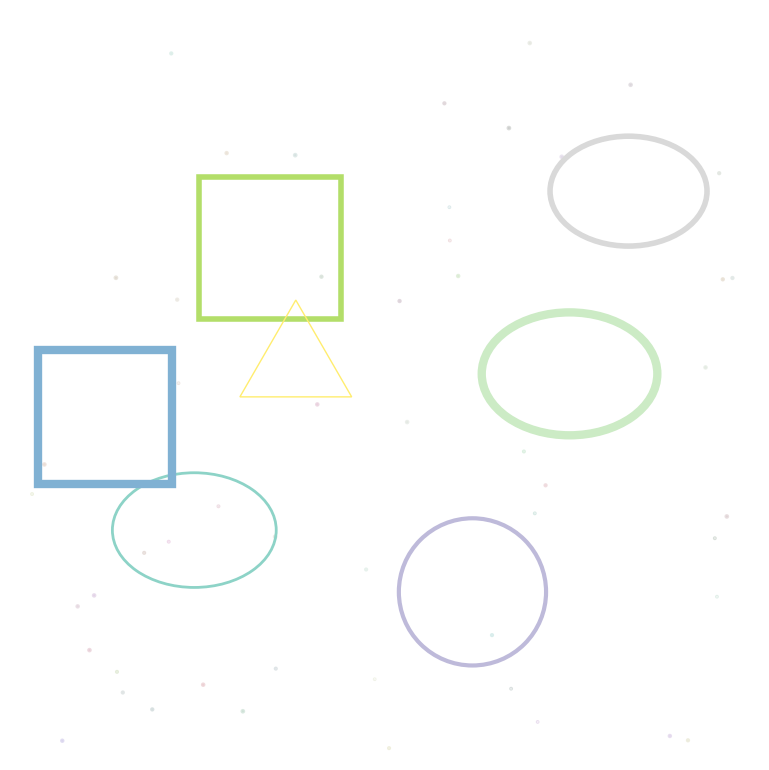[{"shape": "oval", "thickness": 1, "radius": 0.53, "center": [0.252, 0.312]}, {"shape": "circle", "thickness": 1.5, "radius": 0.48, "center": [0.614, 0.231]}, {"shape": "square", "thickness": 3, "radius": 0.44, "center": [0.136, 0.459]}, {"shape": "square", "thickness": 2, "radius": 0.46, "center": [0.351, 0.678]}, {"shape": "oval", "thickness": 2, "radius": 0.51, "center": [0.816, 0.752]}, {"shape": "oval", "thickness": 3, "radius": 0.57, "center": [0.74, 0.514]}, {"shape": "triangle", "thickness": 0.5, "radius": 0.42, "center": [0.384, 0.526]}]